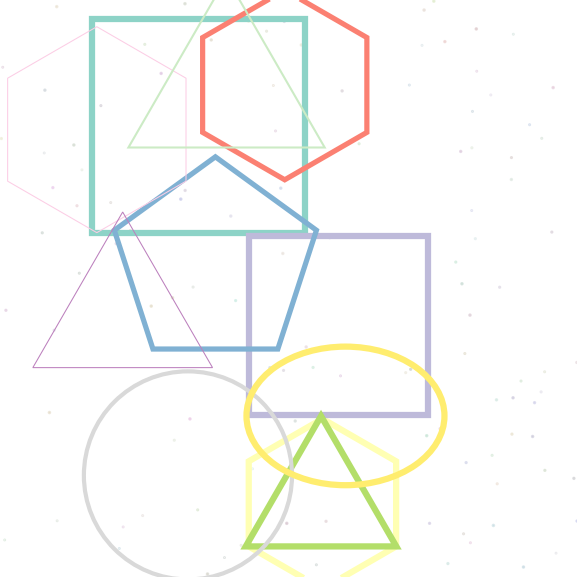[{"shape": "square", "thickness": 3, "radius": 0.92, "center": [0.344, 0.781]}, {"shape": "hexagon", "thickness": 3, "radius": 0.74, "center": [0.558, 0.127]}, {"shape": "square", "thickness": 3, "radius": 0.77, "center": [0.585, 0.436]}, {"shape": "hexagon", "thickness": 2.5, "radius": 0.82, "center": [0.493, 0.852]}, {"shape": "pentagon", "thickness": 2.5, "radius": 0.92, "center": [0.373, 0.544]}, {"shape": "triangle", "thickness": 3, "radius": 0.75, "center": [0.556, 0.128]}, {"shape": "hexagon", "thickness": 0.5, "radius": 0.89, "center": [0.168, 0.775]}, {"shape": "circle", "thickness": 2, "radius": 0.9, "center": [0.325, 0.176]}, {"shape": "triangle", "thickness": 0.5, "radius": 0.9, "center": [0.212, 0.452]}, {"shape": "triangle", "thickness": 1, "radius": 0.98, "center": [0.392, 0.842]}, {"shape": "oval", "thickness": 3, "radius": 0.86, "center": [0.598, 0.279]}]